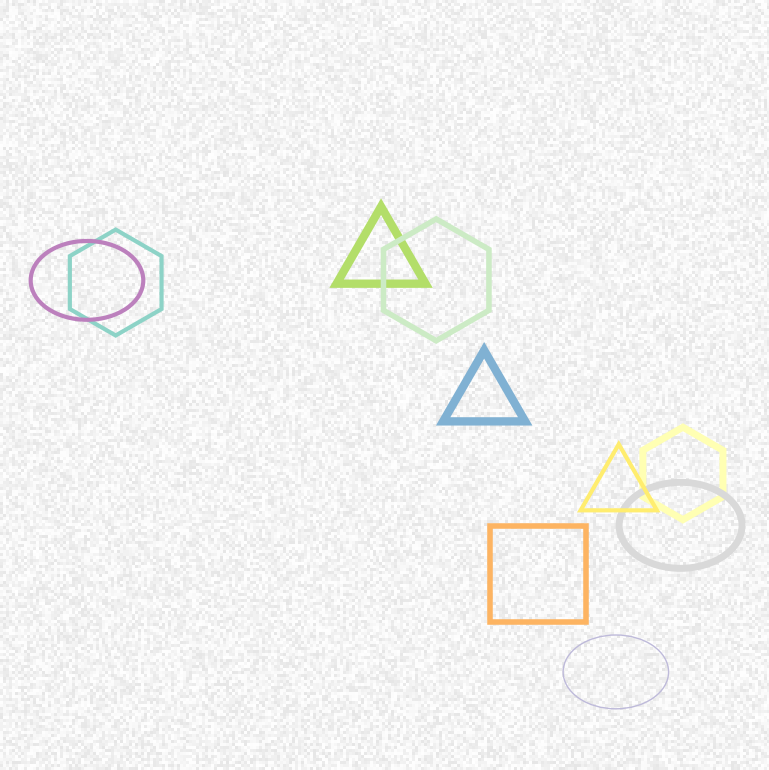[{"shape": "hexagon", "thickness": 1.5, "radius": 0.34, "center": [0.15, 0.633]}, {"shape": "hexagon", "thickness": 2.5, "radius": 0.3, "center": [0.887, 0.385]}, {"shape": "oval", "thickness": 0.5, "radius": 0.34, "center": [0.8, 0.127]}, {"shape": "triangle", "thickness": 3, "radius": 0.31, "center": [0.629, 0.484]}, {"shape": "square", "thickness": 2, "radius": 0.31, "center": [0.699, 0.255]}, {"shape": "triangle", "thickness": 3, "radius": 0.33, "center": [0.495, 0.665]}, {"shape": "oval", "thickness": 2.5, "radius": 0.4, "center": [0.884, 0.318]}, {"shape": "oval", "thickness": 1.5, "radius": 0.37, "center": [0.113, 0.636]}, {"shape": "hexagon", "thickness": 2, "radius": 0.4, "center": [0.567, 0.637]}, {"shape": "triangle", "thickness": 1.5, "radius": 0.29, "center": [0.804, 0.366]}]